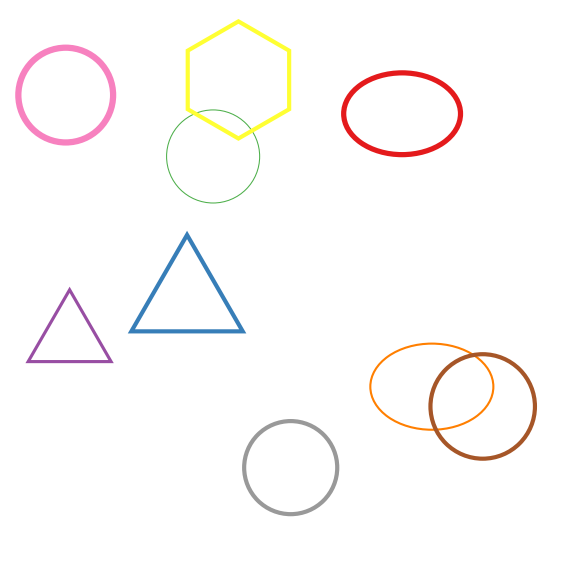[{"shape": "oval", "thickness": 2.5, "radius": 0.51, "center": [0.696, 0.802]}, {"shape": "triangle", "thickness": 2, "radius": 0.56, "center": [0.324, 0.481]}, {"shape": "circle", "thickness": 0.5, "radius": 0.4, "center": [0.369, 0.728]}, {"shape": "triangle", "thickness": 1.5, "radius": 0.41, "center": [0.121, 0.414]}, {"shape": "oval", "thickness": 1, "radius": 0.53, "center": [0.748, 0.33]}, {"shape": "hexagon", "thickness": 2, "radius": 0.51, "center": [0.413, 0.861]}, {"shape": "circle", "thickness": 2, "radius": 0.45, "center": [0.836, 0.295]}, {"shape": "circle", "thickness": 3, "radius": 0.41, "center": [0.114, 0.835]}, {"shape": "circle", "thickness": 2, "radius": 0.4, "center": [0.503, 0.189]}]